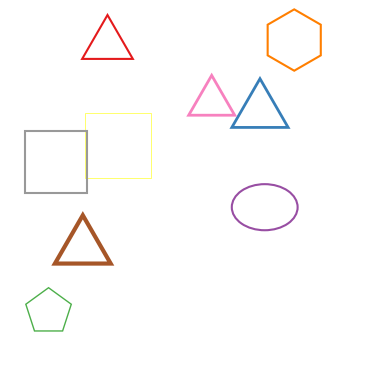[{"shape": "triangle", "thickness": 1.5, "radius": 0.38, "center": [0.279, 0.885]}, {"shape": "triangle", "thickness": 2, "radius": 0.42, "center": [0.675, 0.711]}, {"shape": "pentagon", "thickness": 1, "radius": 0.31, "center": [0.126, 0.191]}, {"shape": "oval", "thickness": 1.5, "radius": 0.43, "center": [0.688, 0.462]}, {"shape": "hexagon", "thickness": 1.5, "radius": 0.4, "center": [0.764, 0.896]}, {"shape": "square", "thickness": 0.5, "radius": 0.43, "center": [0.307, 0.622]}, {"shape": "triangle", "thickness": 3, "radius": 0.42, "center": [0.215, 0.357]}, {"shape": "triangle", "thickness": 2, "radius": 0.34, "center": [0.55, 0.735]}, {"shape": "square", "thickness": 1.5, "radius": 0.4, "center": [0.146, 0.579]}]